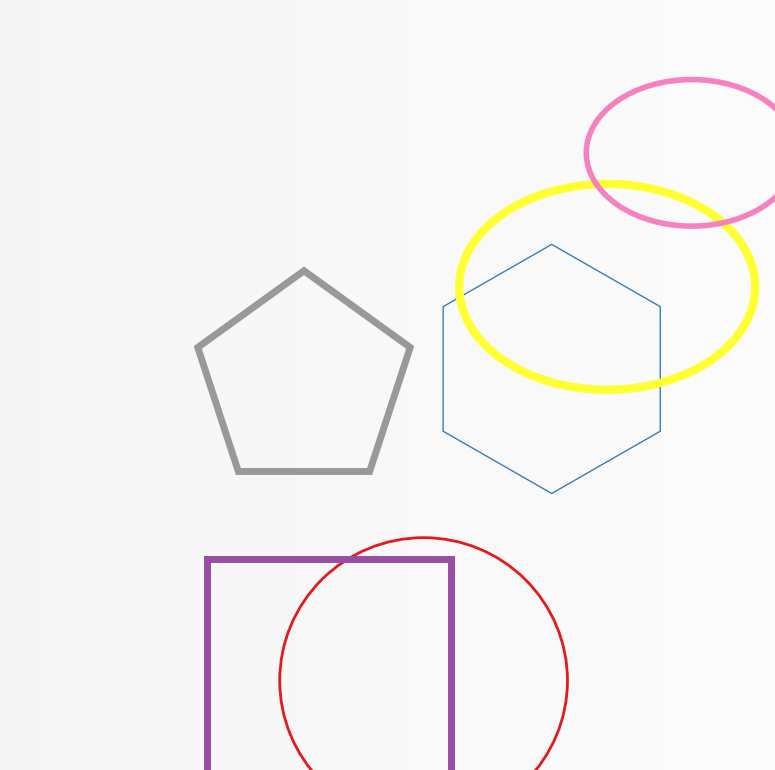[{"shape": "circle", "thickness": 1, "radius": 0.93, "center": [0.547, 0.116]}, {"shape": "hexagon", "thickness": 0.5, "radius": 0.81, "center": [0.712, 0.521]}, {"shape": "square", "thickness": 2.5, "radius": 0.79, "center": [0.425, 0.117]}, {"shape": "oval", "thickness": 3, "radius": 0.95, "center": [0.783, 0.627]}, {"shape": "oval", "thickness": 2, "radius": 0.68, "center": [0.892, 0.802]}, {"shape": "pentagon", "thickness": 2.5, "radius": 0.72, "center": [0.392, 0.504]}]